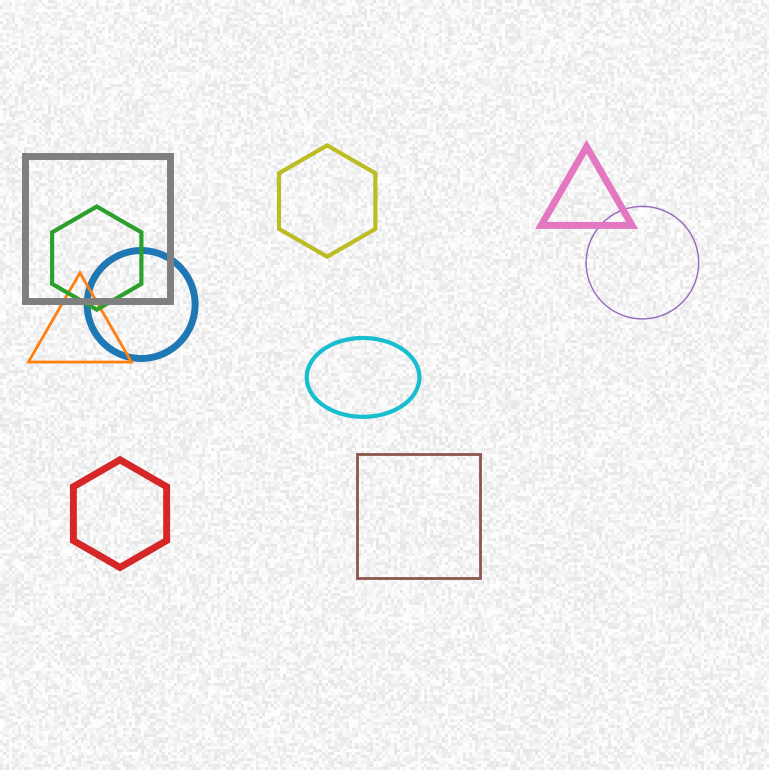[{"shape": "circle", "thickness": 2.5, "radius": 0.35, "center": [0.183, 0.605]}, {"shape": "triangle", "thickness": 1, "radius": 0.39, "center": [0.104, 0.568]}, {"shape": "hexagon", "thickness": 1.5, "radius": 0.33, "center": [0.126, 0.665]}, {"shape": "hexagon", "thickness": 2.5, "radius": 0.35, "center": [0.156, 0.333]}, {"shape": "circle", "thickness": 0.5, "radius": 0.37, "center": [0.834, 0.659]}, {"shape": "square", "thickness": 1, "radius": 0.4, "center": [0.544, 0.33]}, {"shape": "triangle", "thickness": 2.5, "radius": 0.34, "center": [0.762, 0.741]}, {"shape": "square", "thickness": 2.5, "radius": 0.47, "center": [0.127, 0.703]}, {"shape": "hexagon", "thickness": 1.5, "radius": 0.36, "center": [0.425, 0.739]}, {"shape": "oval", "thickness": 1.5, "radius": 0.37, "center": [0.472, 0.51]}]